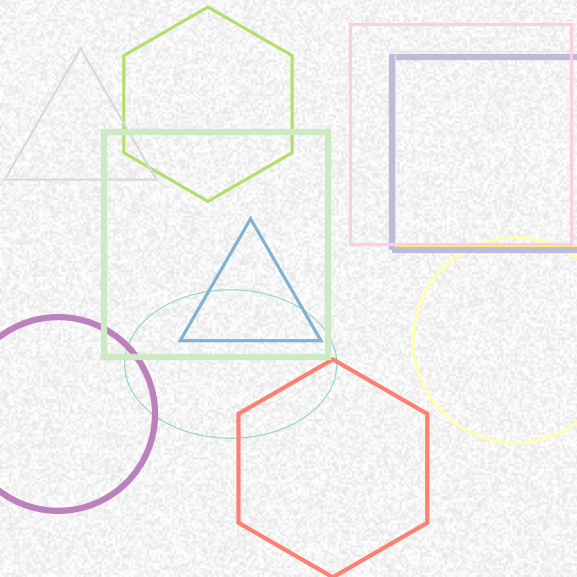[{"shape": "oval", "thickness": 0.5, "radius": 0.92, "center": [0.4, 0.369]}, {"shape": "circle", "thickness": 1.5, "radius": 0.89, "center": [0.893, 0.41]}, {"shape": "square", "thickness": 3, "radius": 0.84, "center": [0.846, 0.733]}, {"shape": "hexagon", "thickness": 2, "radius": 0.94, "center": [0.576, 0.188]}, {"shape": "triangle", "thickness": 1.5, "radius": 0.7, "center": [0.434, 0.48]}, {"shape": "hexagon", "thickness": 1.5, "radius": 0.84, "center": [0.36, 0.819]}, {"shape": "square", "thickness": 1.5, "radius": 0.95, "center": [0.797, 0.767]}, {"shape": "triangle", "thickness": 1, "radius": 0.76, "center": [0.14, 0.764]}, {"shape": "circle", "thickness": 3, "radius": 0.84, "center": [0.101, 0.282]}, {"shape": "square", "thickness": 3, "radius": 0.97, "center": [0.374, 0.575]}, {"shape": "square", "thickness": 0.5, "radius": 0.84, "center": [0.853, 0.742]}]